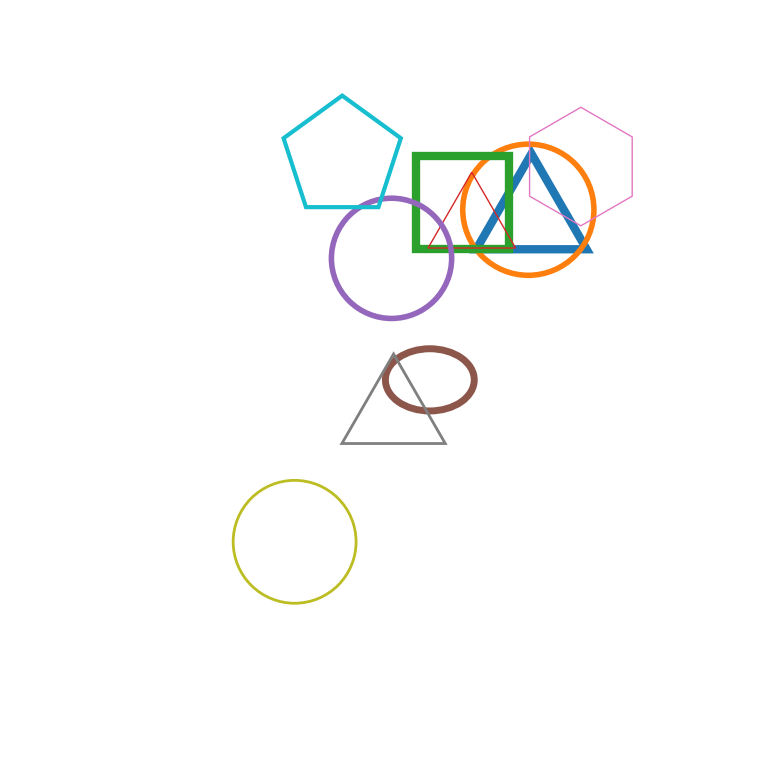[{"shape": "triangle", "thickness": 3, "radius": 0.41, "center": [0.69, 0.718]}, {"shape": "circle", "thickness": 2, "radius": 0.43, "center": [0.686, 0.728]}, {"shape": "square", "thickness": 3, "radius": 0.3, "center": [0.601, 0.737]}, {"shape": "triangle", "thickness": 0.5, "radius": 0.33, "center": [0.613, 0.711]}, {"shape": "circle", "thickness": 2, "radius": 0.39, "center": [0.508, 0.665]}, {"shape": "oval", "thickness": 2.5, "radius": 0.29, "center": [0.558, 0.507]}, {"shape": "hexagon", "thickness": 0.5, "radius": 0.38, "center": [0.754, 0.784]}, {"shape": "triangle", "thickness": 1, "radius": 0.39, "center": [0.511, 0.463]}, {"shape": "circle", "thickness": 1, "radius": 0.4, "center": [0.383, 0.296]}, {"shape": "pentagon", "thickness": 1.5, "radius": 0.4, "center": [0.444, 0.796]}]